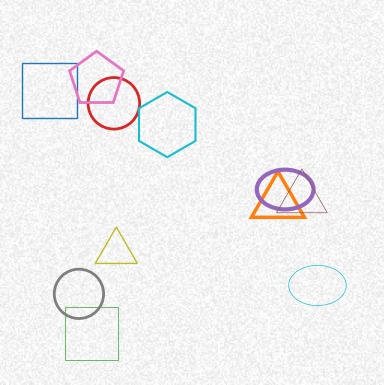[{"shape": "square", "thickness": 1, "radius": 0.36, "center": [0.128, 0.766]}, {"shape": "triangle", "thickness": 2.5, "radius": 0.4, "center": [0.722, 0.475]}, {"shape": "square", "thickness": 0.5, "radius": 0.34, "center": [0.237, 0.134]}, {"shape": "circle", "thickness": 2, "radius": 0.33, "center": [0.296, 0.732]}, {"shape": "oval", "thickness": 3, "radius": 0.37, "center": [0.741, 0.508]}, {"shape": "triangle", "thickness": 0.5, "radius": 0.38, "center": [0.784, 0.485]}, {"shape": "pentagon", "thickness": 2, "radius": 0.37, "center": [0.251, 0.793]}, {"shape": "circle", "thickness": 2, "radius": 0.32, "center": [0.205, 0.237]}, {"shape": "triangle", "thickness": 1, "radius": 0.32, "center": [0.302, 0.347]}, {"shape": "oval", "thickness": 0.5, "radius": 0.37, "center": [0.825, 0.259]}, {"shape": "hexagon", "thickness": 1.5, "radius": 0.42, "center": [0.434, 0.676]}]